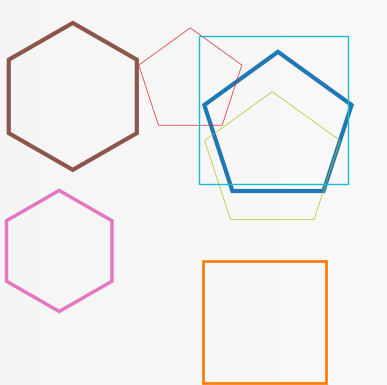[{"shape": "pentagon", "thickness": 3, "radius": 1.0, "center": [0.717, 0.666]}, {"shape": "square", "thickness": 2, "radius": 0.79, "center": [0.682, 0.164]}, {"shape": "pentagon", "thickness": 0.5, "radius": 0.7, "center": [0.491, 0.788]}, {"shape": "hexagon", "thickness": 3, "radius": 0.95, "center": [0.188, 0.75]}, {"shape": "hexagon", "thickness": 2.5, "radius": 0.79, "center": [0.153, 0.348]}, {"shape": "pentagon", "thickness": 0.5, "radius": 0.92, "center": [0.703, 0.578]}, {"shape": "square", "thickness": 1, "radius": 0.96, "center": [0.706, 0.714]}]